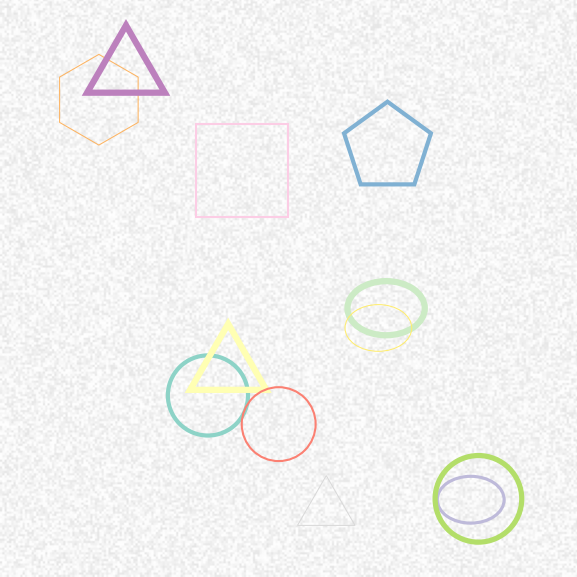[{"shape": "circle", "thickness": 2, "radius": 0.35, "center": [0.36, 0.314]}, {"shape": "triangle", "thickness": 3, "radius": 0.38, "center": [0.395, 0.362]}, {"shape": "oval", "thickness": 1.5, "radius": 0.29, "center": [0.815, 0.134]}, {"shape": "circle", "thickness": 1, "radius": 0.32, "center": [0.483, 0.265]}, {"shape": "pentagon", "thickness": 2, "radius": 0.4, "center": [0.671, 0.744]}, {"shape": "hexagon", "thickness": 0.5, "radius": 0.39, "center": [0.171, 0.826]}, {"shape": "circle", "thickness": 2.5, "radius": 0.37, "center": [0.828, 0.135]}, {"shape": "square", "thickness": 1, "radius": 0.4, "center": [0.419, 0.704]}, {"shape": "triangle", "thickness": 0.5, "radius": 0.29, "center": [0.565, 0.118]}, {"shape": "triangle", "thickness": 3, "radius": 0.39, "center": [0.218, 0.878]}, {"shape": "oval", "thickness": 3, "radius": 0.33, "center": [0.669, 0.465]}, {"shape": "oval", "thickness": 0.5, "radius": 0.29, "center": [0.655, 0.431]}]